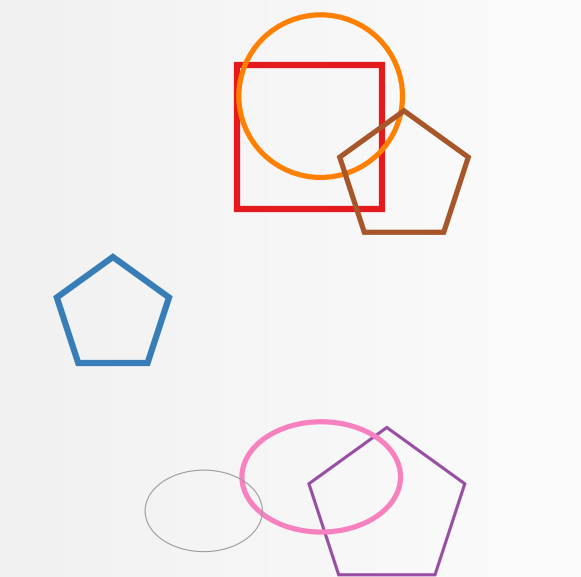[{"shape": "square", "thickness": 3, "radius": 0.62, "center": [0.532, 0.761]}, {"shape": "pentagon", "thickness": 3, "radius": 0.51, "center": [0.194, 0.453]}, {"shape": "pentagon", "thickness": 1.5, "radius": 0.7, "center": [0.666, 0.118]}, {"shape": "circle", "thickness": 2.5, "radius": 0.7, "center": [0.552, 0.833]}, {"shape": "pentagon", "thickness": 2.5, "radius": 0.58, "center": [0.695, 0.691]}, {"shape": "oval", "thickness": 2.5, "radius": 0.68, "center": [0.553, 0.173]}, {"shape": "oval", "thickness": 0.5, "radius": 0.5, "center": [0.351, 0.114]}]